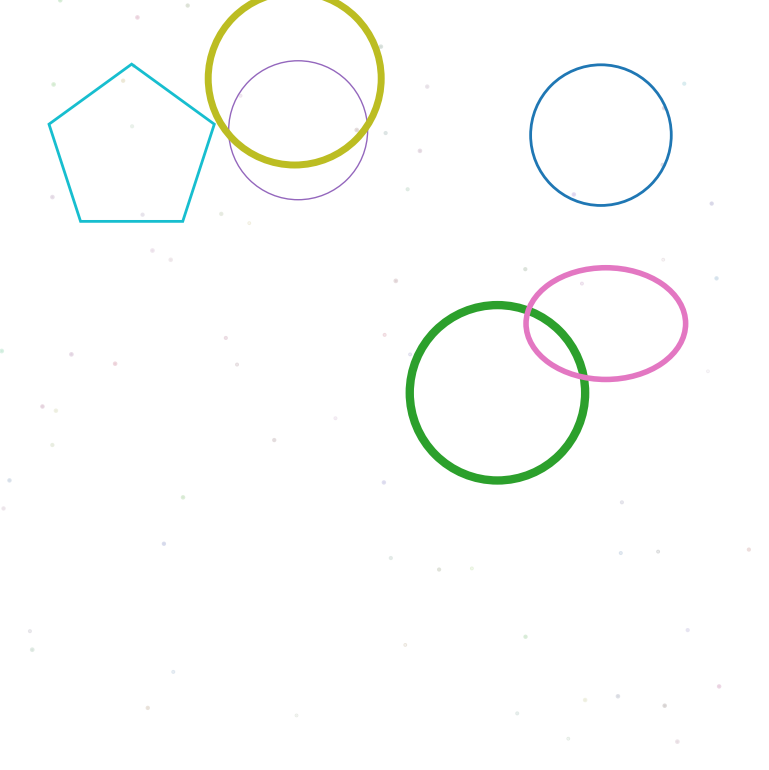[{"shape": "circle", "thickness": 1, "radius": 0.46, "center": [0.78, 0.825]}, {"shape": "circle", "thickness": 3, "radius": 0.57, "center": [0.646, 0.49]}, {"shape": "circle", "thickness": 0.5, "radius": 0.45, "center": [0.387, 0.831]}, {"shape": "oval", "thickness": 2, "radius": 0.52, "center": [0.787, 0.58]}, {"shape": "circle", "thickness": 2.5, "radius": 0.56, "center": [0.383, 0.898]}, {"shape": "pentagon", "thickness": 1, "radius": 0.56, "center": [0.171, 0.804]}]